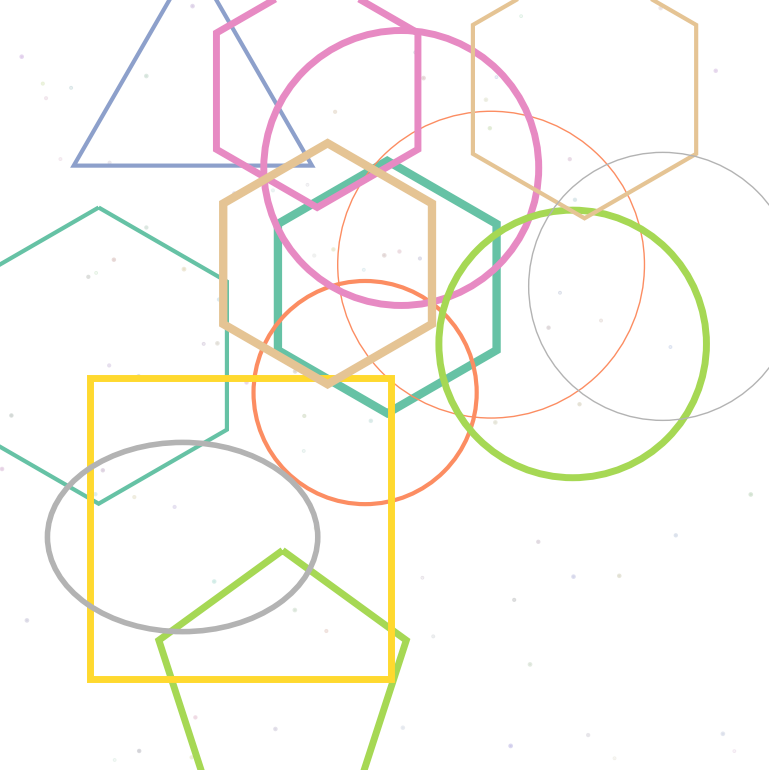[{"shape": "hexagon", "thickness": 1.5, "radius": 0.96, "center": [0.128, 0.538]}, {"shape": "hexagon", "thickness": 3, "radius": 0.82, "center": [0.503, 0.627]}, {"shape": "circle", "thickness": 0.5, "radius": 1.0, "center": [0.638, 0.656]}, {"shape": "circle", "thickness": 1.5, "radius": 0.72, "center": [0.474, 0.49]}, {"shape": "triangle", "thickness": 1.5, "radius": 0.89, "center": [0.25, 0.874]}, {"shape": "hexagon", "thickness": 2.5, "radius": 0.76, "center": [0.412, 0.882]}, {"shape": "circle", "thickness": 2.5, "radius": 0.89, "center": [0.521, 0.782]}, {"shape": "pentagon", "thickness": 2.5, "radius": 0.84, "center": [0.367, 0.116]}, {"shape": "circle", "thickness": 2.5, "radius": 0.87, "center": [0.744, 0.553]}, {"shape": "square", "thickness": 2.5, "radius": 0.98, "center": [0.312, 0.314]}, {"shape": "hexagon", "thickness": 1.5, "radius": 0.84, "center": [0.759, 0.884]}, {"shape": "hexagon", "thickness": 3, "radius": 0.78, "center": [0.425, 0.657]}, {"shape": "oval", "thickness": 2, "radius": 0.88, "center": [0.237, 0.303]}, {"shape": "circle", "thickness": 0.5, "radius": 0.87, "center": [0.861, 0.628]}]